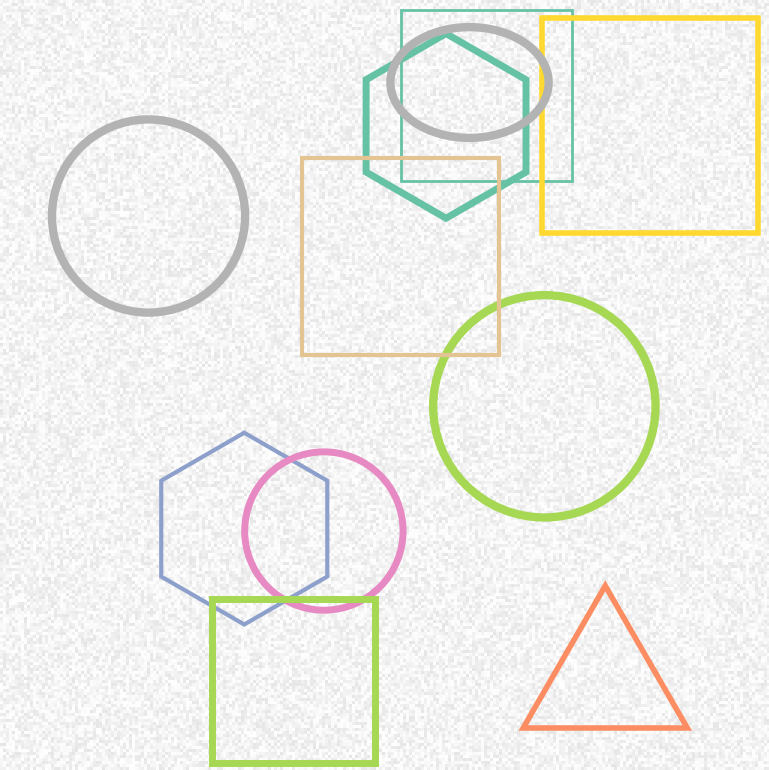[{"shape": "hexagon", "thickness": 2.5, "radius": 0.6, "center": [0.579, 0.836]}, {"shape": "square", "thickness": 1, "radius": 0.56, "center": [0.631, 0.876]}, {"shape": "triangle", "thickness": 2, "radius": 0.62, "center": [0.786, 0.116]}, {"shape": "hexagon", "thickness": 1.5, "radius": 0.62, "center": [0.317, 0.313]}, {"shape": "circle", "thickness": 2.5, "radius": 0.51, "center": [0.421, 0.31]}, {"shape": "circle", "thickness": 3, "radius": 0.72, "center": [0.707, 0.472]}, {"shape": "square", "thickness": 2.5, "radius": 0.53, "center": [0.381, 0.116]}, {"shape": "square", "thickness": 2, "radius": 0.7, "center": [0.844, 0.837]}, {"shape": "square", "thickness": 1.5, "radius": 0.64, "center": [0.52, 0.667]}, {"shape": "oval", "thickness": 3, "radius": 0.51, "center": [0.61, 0.893]}, {"shape": "circle", "thickness": 3, "radius": 0.63, "center": [0.193, 0.719]}]